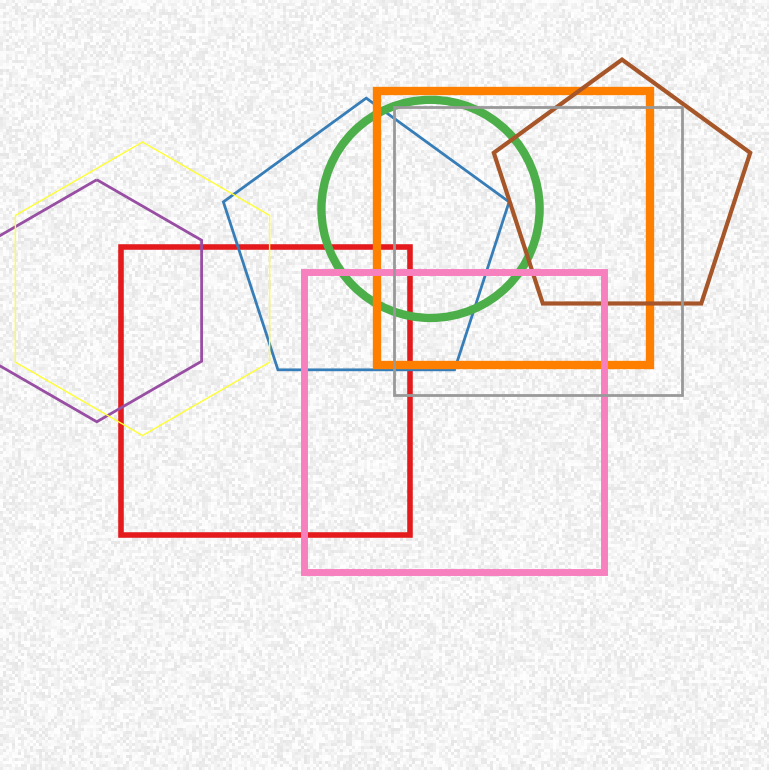[{"shape": "square", "thickness": 2, "radius": 0.94, "center": [0.345, 0.492]}, {"shape": "pentagon", "thickness": 1, "radius": 0.98, "center": [0.476, 0.678]}, {"shape": "circle", "thickness": 3, "radius": 0.71, "center": [0.559, 0.729]}, {"shape": "hexagon", "thickness": 1, "radius": 0.79, "center": [0.126, 0.609]}, {"shape": "square", "thickness": 3, "radius": 0.89, "center": [0.667, 0.704]}, {"shape": "hexagon", "thickness": 0.5, "radius": 0.95, "center": [0.185, 0.625]}, {"shape": "pentagon", "thickness": 1.5, "radius": 0.88, "center": [0.808, 0.747]}, {"shape": "square", "thickness": 2.5, "radius": 0.98, "center": [0.59, 0.452]}, {"shape": "square", "thickness": 1, "radius": 0.93, "center": [0.699, 0.674]}]